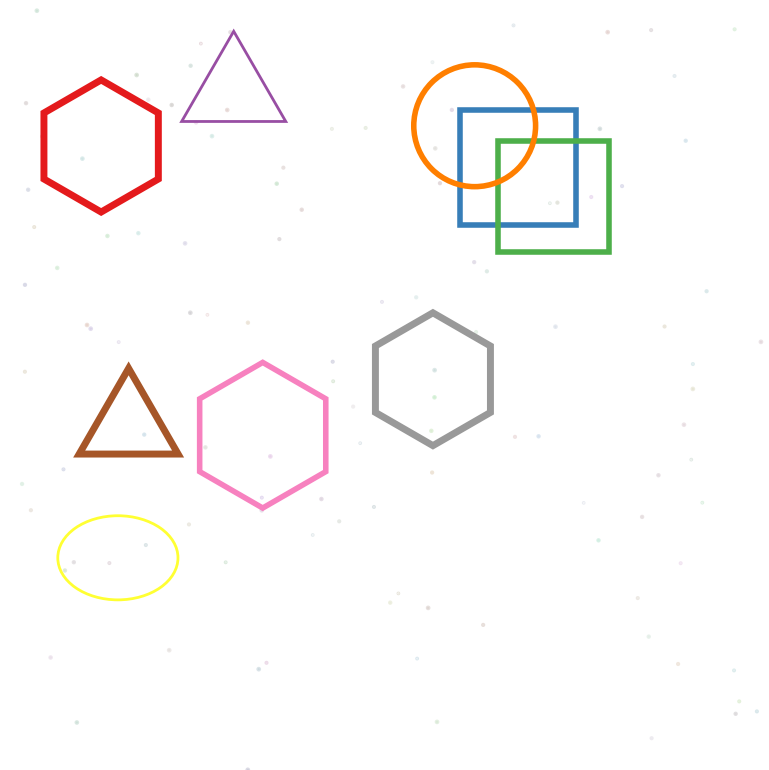[{"shape": "hexagon", "thickness": 2.5, "radius": 0.43, "center": [0.131, 0.81]}, {"shape": "square", "thickness": 2, "radius": 0.37, "center": [0.673, 0.782]}, {"shape": "square", "thickness": 2, "radius": 0.36, "center": [0.719, 0.745]}, {"shape": "triangle", "thickness": 1, "radius": 0.39, "center": [0.304, 0.881]}, {"shape": "circle", "thickness": 2, "radius": 0.4, "center": [0.616, 0.837]}, {"shape": "oval", "thickness": 1, "radius": 0.39, "center": [0.153, 0.276]}, {"shape": "triangle", "thickness": 2.5, "radius": 0.37, "center": [0.167, 0.447]}, {"shape": "hexagon", "thickness": 2, "radius": 0.47, "center": [0.341, 0.435]}, {"shape": "hexagon", "thickness": 2.5, "radius": 0.43, "center": [0.562, 0.508]}]